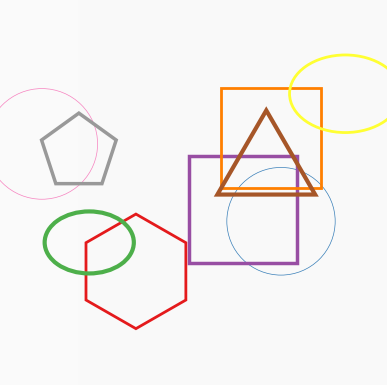[{"shape": "hexagon", "thickness": 2, "radius": 0.74, "center": [0.351, 0.295]}, {"shape": "circle", "thickness": 0.5, "radius": 0.7, "center": [0.725, 0.425]}, {"shape": "oval", "thickness": 3, "radius": 0.58, "center": [0.23, 0.37]}, {"shape": "square", "thickness": 2.5, "radius": 0.69, "center": [0.627, 0.456]}, {"shape": "square", "thickness": 2, "radius": 0.64, "center": [0.7, 0.642]}, {"shape": "oval", "thickness": 2, "radius": 0.72, "center": [0.891, 0.756]}, {"shape": "triangle", "thickness": 3, "radius": 0.73, "center": [0.687, 0.568]}, {"shape": "circle", "thickness": 0.5, "radius": 0.72, "center": [0.108, 0.626]}, {"shape": "pentagon", "thickness": 2.5, "radius": 0.51, "center": [0.204, 0.605]}]